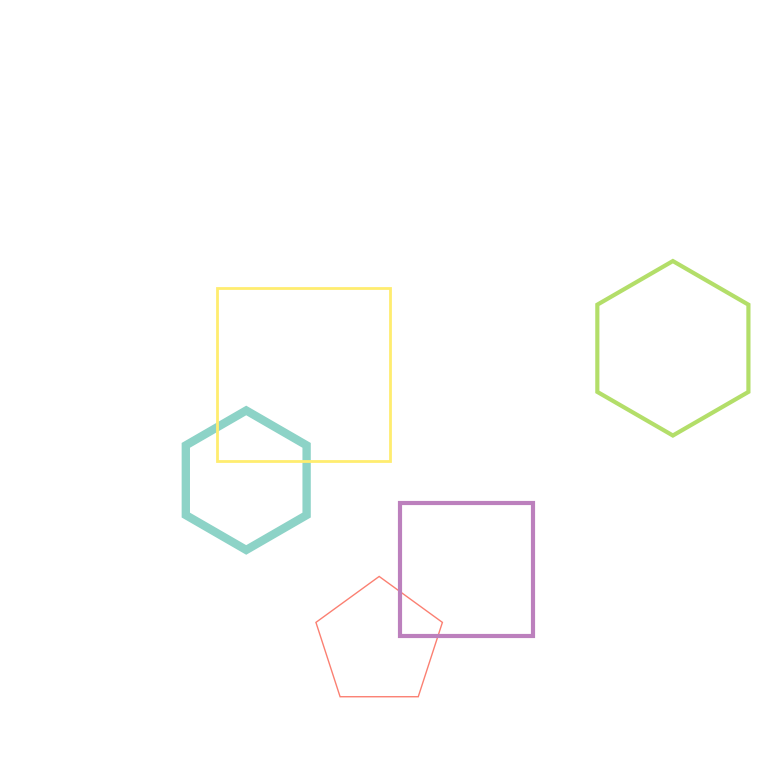[{"shape": "hexagon", "thickness": 3, "radius": 0.45, "center": [0.32, 0.376]}, {"shape": "pentagon", "thickness": 0.5, "radius": 0.43, "center": [0.492, 0.165]}, {"shape": "hexagon", "thickness": 1.5, "radius": 0.57, "center": [0.874, 0.548]}, {"shape": "square", "thickness": 1.5, "radius": 0.43, "center": [0.606, 0.261]}, {"shape": "square", "thickness": 1, "radius": 0.56, "center": [0.394, 0.514]}]